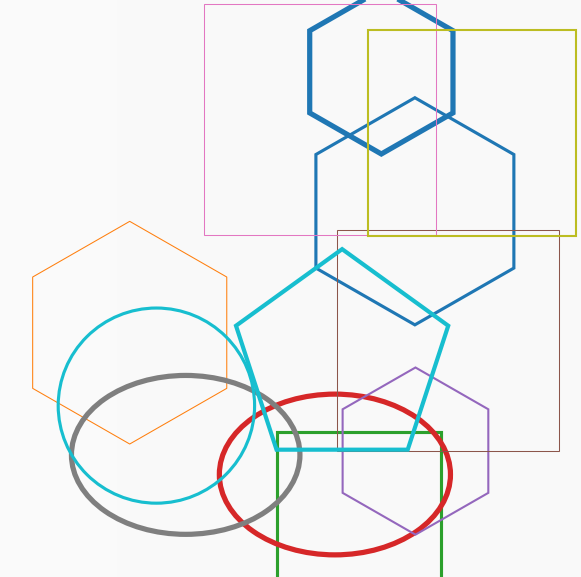[{"shape": "hexagon", "thickness": 2.5, "radius": 0.71, "center": [0.656, 0.875]}, {"shape": "hexagon", "thickness": 1.5, "radius": 0.98, "center": [0.714, 0.633]}, {"shape": "hexagon", "thickness": 0.5, "radius": 0.96, "center": [0.223, 0.423]}, {"shape": "square", "thickness": 1.5, "radius": 0.71, "center": [0.618, 0.11]}, {"shape": "oval", "thickness": 2.5, "radius": 0.99, "center": [0.576, 0.177]}, {"shape": "hexagon", "thickness": 1, "radius": 0.72, "center": [0.715, 0.218]}, {"shape": "square", "thickness": 0.5, "radius": 0.95, "center": [0.771, 0.409]}, {"shape": "square", "thickness": 0.5, "radius": 1.0, "center": [0.55, 0.792]}, {"shape": "oval", "thickness": 2.5, "radius": 0.98, "center": [0.319, 0.211]}, {"shape": "square", "thickness": 1, "radius": 0.89, "center": [0.812, 0.769]}, {"shape": "pentagon", "thickness": 2, "radius": 0.96, "center": [0.589, 0.376]}, {"shape": "circle", "thickness": 1.5, "radius": 0.84, "center": [0.269, 0.297]}]